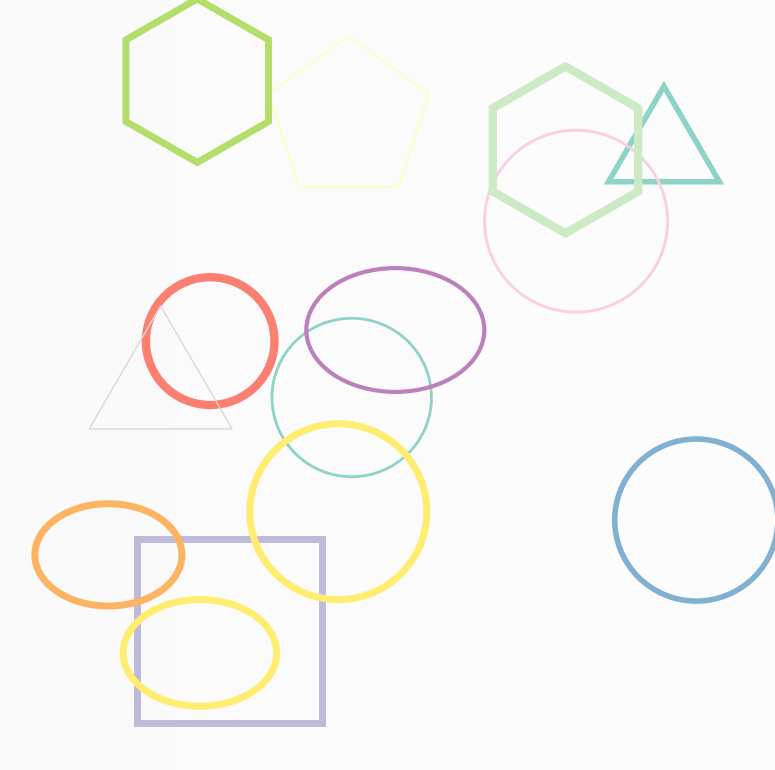[{"shape": "circle", "thickness": 1, "radius": 0.51, "center": [0.454, 0.484]}, {"shape": "triangle", "thickness": 2, "radius": 0.41, "center": [0.857, 0.805]}, {"shape": "pentagon", "thickness": 0.5, "radius": 0.54, "center": [0.45, 0.845]}, {"shape": "square", "thickness": 2.5, "radius": 0.6, "center": [0.296, 0.18]}, {"shape": "circle", "thickness": 3, "radius": 0.41, "center": [0.271, 0.557]}, {"shape": "circle", "thickness": 2, "radius": 0.53, "center": [0.898, 0.325]}, {"shape": "oval", "thickness": 2.5, "radius": 0.47, "center": [0.14, 0.279]}, {"shape": "hexagon", "thickness": 2.5, "radius": 0.53, "center": [0.255, 0.895]}, {"shape": "circle", "thickness": 1, "radius": 0.59, "center": [0.743, 0.713]}, {"shape": "triangle", "thickness": 0.5, "radius": 0.53, "center": [0.207, 0.496]}, {"shape": "oval", "thickness": 1.5, "radius": 0.57, "center": [0.51, 0.571]}, {"shape": "hexagon", "thickness": 3, "radius": 0.54, "center": [0.73, 0.805]}, {"shape": "circle", "thickness": 2.5, "radius": 0.57, "center": [0.437, 0.335]}, {"shape": "oval", "thickness": 2.5, "radius": 0.5, "center": [0.258, 0.152]}]